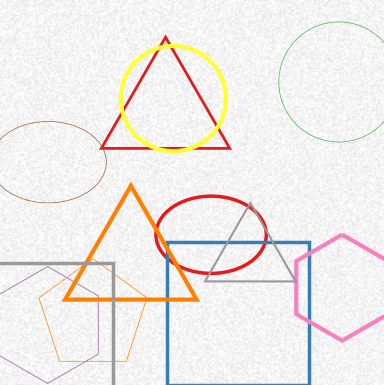[{"shape": "triangle", "thickness": 2, "radius": 0.96, "center": [0.43, 0.711]}, {"shape": "oval", "thickness": 2.5, "radius": 0.72, "center": [0.548, 0.39]}, {"shape": "square", "thickness": 2.5, "radius": 0.92, "center": [0.618, 0.185]}, {"shape": "circle", "thickness": 0.5, "radius": 0.78, "center": [0.88, 0.787]}, {"shape": "hexagon", "thickness": 0.5, "radius": 0.76, "center": [0.124, 0.156]}, {"shape": "pentagon", "thickness": 0.5, "radius": 0.74, "center": [0.241, 0.181]}, {"shape": "triangle", "thickness": 3, "radius": 0.99, "center": [0.34, 0.32]}, {"shape": "circle", "thickness": 3, "radius": 0.68, "center": [0.45, 0.744]}, {"shape": "oval", "thickness": 0.5, "radius": 0.75, "center": [0.125, 0.579]}, {"shape": "hexagon", "thickness": 3, "radius": 0.69, "center": [0.889, 0.253]}, {"shape": "square", "thickness": 2.5, "radius": 0.88, "center": [0.119, 0.142]}, {"shape": "triangle", "thickness": 1.5, "radius": 0.68, "center": [0.65, 0.337]}]